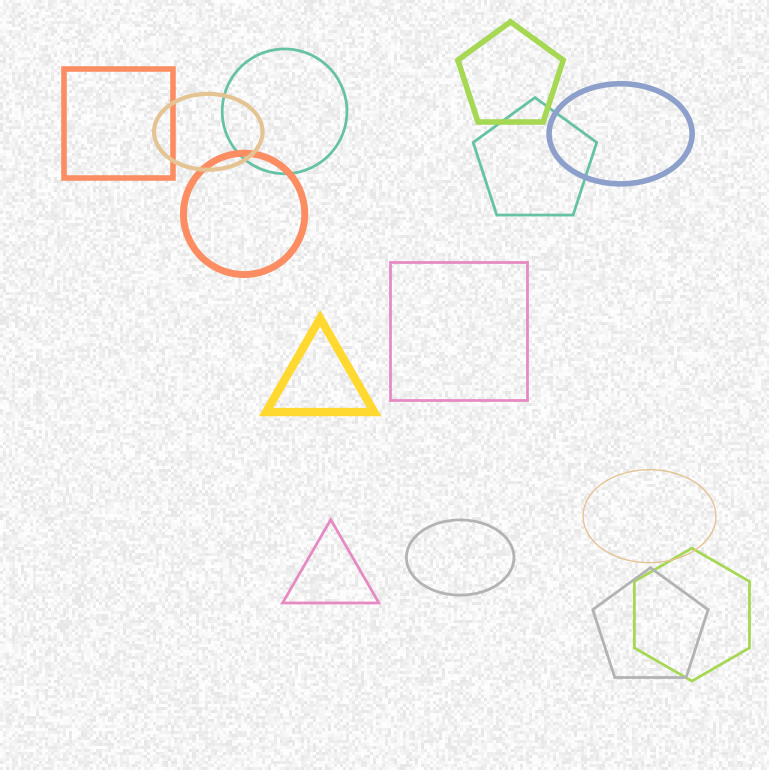[{"shape": "pentagon", "thickness": 1, "radius": 0.42, "center": [0.695, 0.789]}, {"shape": "circle", "thickness": 1, "radius": 0.41, "center": [0.37, 0.855]}, {"shape": "circle", "thickness": 2.5, "radius": 0.39, "center": [0.317, 0.722]}, {"shape": "square", "thickness": 2, "radius": 0.35, "center": [0.154, 0.839]}, {"shape": "oval", "thickness": 2, "radius": 0.46, "center": [0.806, 0.826]}, {"shape": "square", "thickness": 1, "radius": 0.45, "center": [0.596, 0.57]}, {"shape": "triangle", "thickness": 1, "radius": 0.36, "center": [0.43, 0.253]}, {"shape": "pentagon", "thickness": 2, "radius": 0.36, "center": [0.663, 0.9]}, {"shape": "hexagon", "thickness": 1, "radius": 0.43, "center": [0.899, 0.202]}, {"shape": "triangle", "thickness": 3, "radius": 0.41, "center": [0.416, 0.505]}, {"shape": "oval", "thickness": 1.5, "radius": 0.35, "center": [0.271, 0.829]}, {"shape": "oval", "thickness": 0.5, "radius": 0.43, "center": [0.844, 0.33]}, {"shape": "oval", "thickness": 1, "radius": 0.35, "center": [0.598, 0.276]}, {"shape": "pentagon", "thickness": 1, "radius": 0.39, "center": [0.845, 0.184]}]